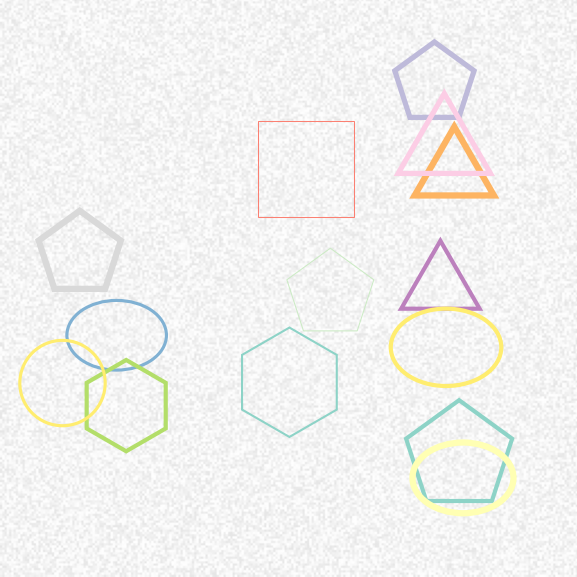[{"shape": "hexagon", "thickness": 1, "radius": 0.47, "center": [0.501, 0.337]}, {"shape": "pentagon", "thickness": 2, "radius": 0.48, "center": [0.795, 0.21]}, {"shape": "oval", "thickness": 3, "radius": 0.44, "center": [0.802, 0.172]}, {"shape": "pentagon", "thickness": 2.5, "radius": 0.36, "center": [0.752, 0.854]}, {"shape": "square", "thickness": 0.5, "radius": 0.42, "center": [0.53, 0.707]}, {"shape": "oval", "thickness": 1.5, "radius": 0.43, "center": [0.202, 0.419]}, {"shape": "triangle", "thickness": 3, "radius": 0.4, "center": [0.787, 0.7]}, {"shape": "hexagon", "thickness": 2, "radius": 0.4, "center": [0.219, 0.297]}, {"shape": "triangle", "thickness": 2.5, "radius": 0.46, "center": [0.769, 0.745]}, {"shape": "pentagon", "thickness": 3, "radius": 0.37, "center": [0.138, 0.559]}, {"shape": "triangle", "thickness": 2, "radius": 0.39, "center": [0.763, 0.504]}, {"shape": "pentagon", "thickness": 0.5, "radius": 0.4, "center": [0.572, 0.49]}, {"shape": "circle", "thickness": 1.5, "radius": 0.37, "center": [0.108, 0.336]}, {"shape": "oval", "thickness": 2, "radius": 0.48, "center": [0.772, 0.398]}]